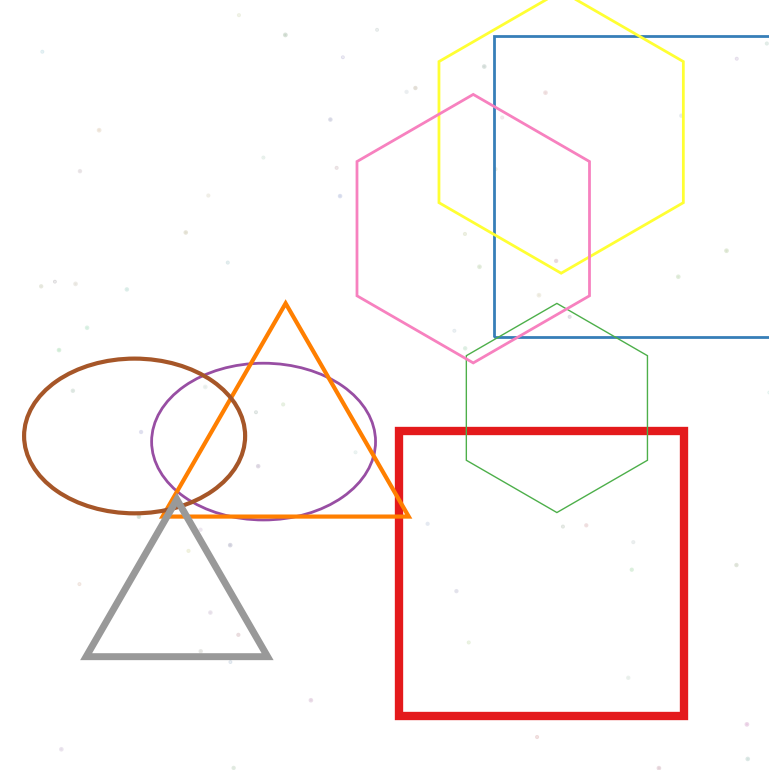[{"shape": "square", "thickness": 3, "radius": 0.93, "center": [0.703, 0.255]}, {"shape": "square", "thickness": 1, "radius": 0.98, "center": [0.837, 0.758]}, {"shape": "hexagon", "thickness": 0.5, "radius": 0.68, "center": [0.723, 0.47]}, {"shape": "oval", "thickness": 1, "radius": 0.73, "center": [0.342, 0.427]}, {"shape": "triangle", "thickness": 1.5, "radius": 0.92, "center": [0.371, 0.421]}, {"shape": "hexagon", "thickness": 1, "radius": 0.92, "center": [0.729, 0.828]}, {"shape": "oval", "thickness": 1.5, "radius": 0.72, "center": [0.175, 0.434]}, {"shape": "hexagon", "thickness": 1, "radius": 0.87, "center": [0.615, 0.703]}, {"shape": "triangle", "thickness": 2.5, "radius": 0.68, "center": [0.23, 0.215]}]